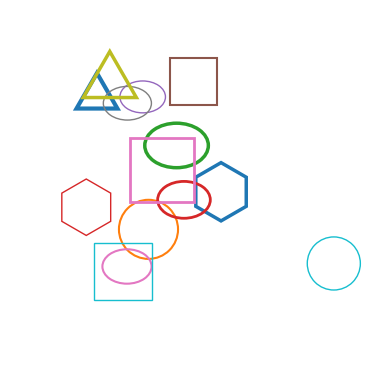[{"shape": "hexagon", "thickness": 2.5, "radius": 0.38, "center": [0.574, 0.502]}, {"shape": "triangle", "thickness": 3, "radius": 0.31, "center": [0.252, 0.749]}, {"shape": "circle", "thickness": 1.5, "radius": 0.38, "center": [0.386, 0.404]}, {"shape": "oval", "thickness": 2.5, "radius": 0.41, "center": [0.459, 0.622]}, {"shape": "oval", "thickness": 2, "radius": 0.34, "center": [0.478, 0.481]}, {"shape": "hexagon", "thickness": 1, "radius": 0.37, "center": [0.224, 0.462]}, {"shape": "oval", "thickness": 1, "radius": 0.3, "center": [0.371, 0.748]}, {"shape": "square", "thickness": 1.5, "radius": 0.3, "center": [0.502, 0.788]}, {"shape": "oval", "thickness": 1.5, "radius": 0.32, "center": [0.33, 0.308]}, {"shape": "square", "thickness": 2, "radius": 0.42, "center": [0.42, 0.558]}, {"shape": "oval", "thickness": 1, "radius": 0.31, "center": [0.331, 0.732]}, {"shape": "triangle", "thickness": 2.5, "radius": 0.4, "center": [0.285, 0.787]}, {"shape": "circle", "thickness": 1, "radius": 0.34, "center": [0.867, 0.316]}, {"shape": "square", "thickness": 1, "radius": 0.37, "center": [0.319, 0.295]}]